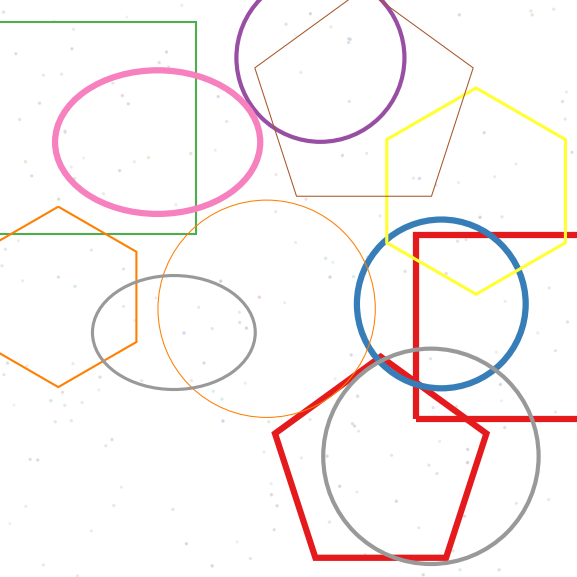[{"shape": "square", "thickness": 3, "radius": 0.8, "center": [0.88, 0.433]}, {"shape": "pentagon", "thickness": 3, "radius": 0.96, "center": [0.659, 0.189]}, {"shape": "circle", "thickness": 3, "radius": 0.73, "center": [0.764, 0.473]}, {"shape": "square", "thickness": 1, "radius": 0.92, "center": [0.155, 0.778]}, {"shape": "circle", "thickness": 2, "radius": 0.73, "center": [0.555, 0.899]}, {"shape": "circle", "thickness": 0.5, "radius": 0.94, "center": [0.462, 0.464]}, {"shape": "hexagon", "thickness": 1, "radius": 0.78, "center": [0.101, 0.485]}, {"shape": "hexagon", "thickness": 1.5, "radius": 0.89, "center": [0.824, 0.668]}, {"shape": "pentagon", "thickness": 0.5, "radius": 0.99, "center": [0.63, 0.82]}, {"shape": "oval", "thickness": 3, "radius": 0.89, "center": [0.273, 0.753]}, {"shape": "circle", "thickness": 2, "radius": 0.93, "center": [0.746, 0.209]}, {"shape": "oval", "thickness": 1.5, "radius": 0.7, "center": [0.301, 0.423]}]